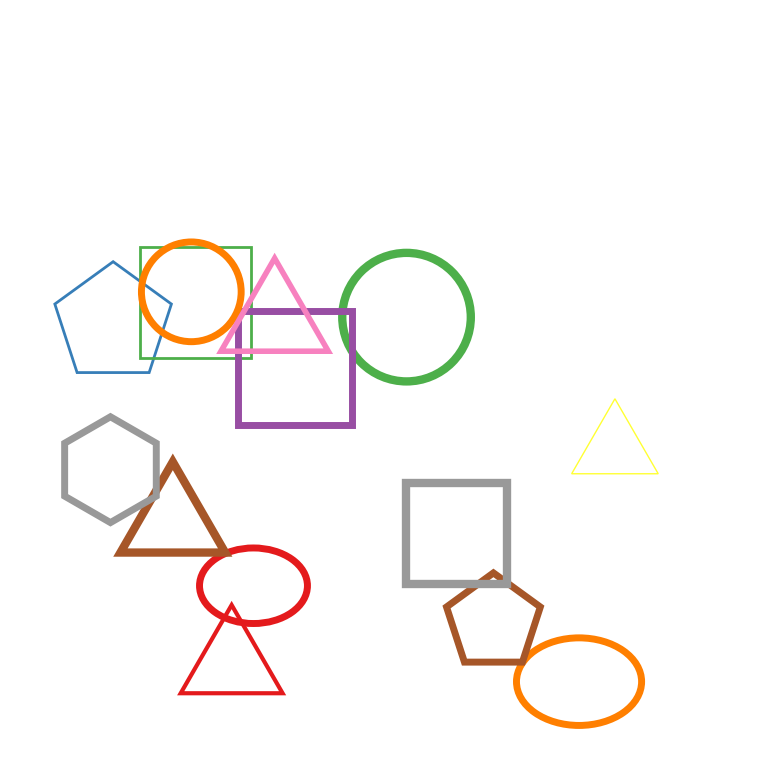[{"shape": "oval", "thickness": 2.5, "radius": 0.35, "center": [0.329, 0.239]}, {"shape": "triangle", "thickness": 1.5, "radius": 0.38, "center": [0.301, 0.138]}, {"shape": "pentagon", "thickness": 1, "radius": 0.4, "center": [0.147, 0.581]}, {"shape": "circle", "thickness": 3, "radius": 0.42, "center": [0.528, 0.588]}, {"shape": "square", "thickness": 1, "radius": 0.36, "center": [0.254, 0.607]}, {"shape": "square", "thickness": 2.5, "radius": 0.37, "center": [0.383, 0.522]}, {"shape": "circle", "thickness": 2.5, "radius": 0.32, "center": [0.248, 0.621]}, {"shape": "oval", "thickness": 2.5, "radius": 0.41, "center": [0.752, 0.115]}, {"shape": "triangle", "thickness": 0.5, "radius": 0.32, "center": [0.799, 0.417]}, {"shape": "triangle", "thickness": 3, "radius": 0.39, "center": [0.224, 0.322]}, {"shape": "pentagon", "thickness": 2.5, "radius": 0.32, "center": [0.641, 0.192]}, {"shape": "triangle", "thickness": 2, "radius": 0.4, "center": [0.357, 0.584]}, {"shape": "hexagon", "thickness": 2.5, "radius": 0.34, "center": [0.143, 0.39]}, {"shape": "square", "thickness": 3, "radius": 0.33, "center": [0.593, 0.307]}]